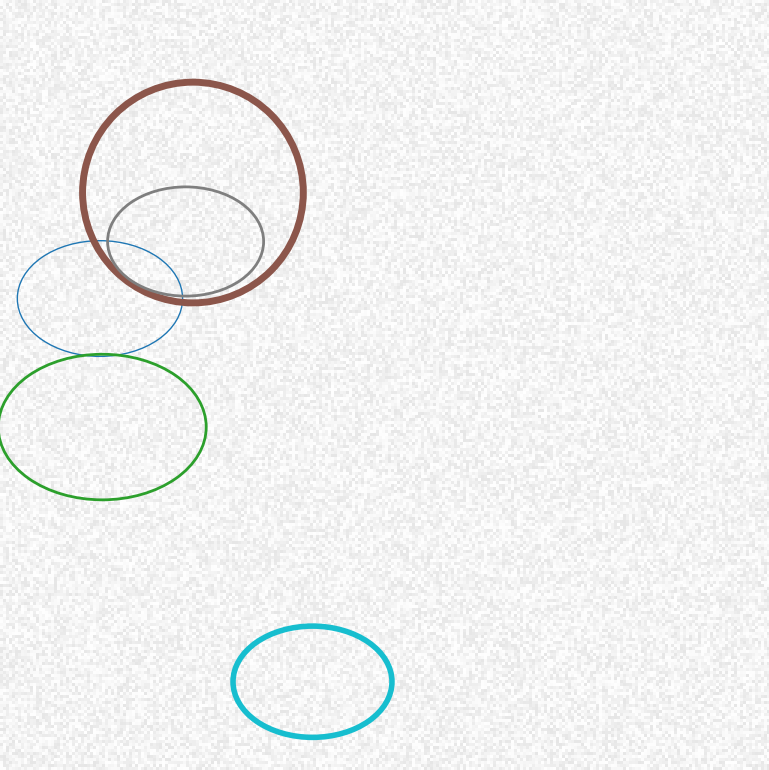[{"shape": "oval", "thickness": 0.5, "radius": 0.54, "center": [0.13, 0.612]}, {"shape": "oval", "thickness": 1, "radius": 0.68, "center": [0.133, 0.445]}, {"shape": "circle", "thickness": 2.5, "radius": 0.72, "center": [0.251, 0.75]}, {"shape": "oval", "thickness": 1, "radius": 0.51, "center": [0.241, 0.686]}, {"shape": "oval", "thickness": 2, "radius": 0.52, "center": [0.406, 0.115]}]